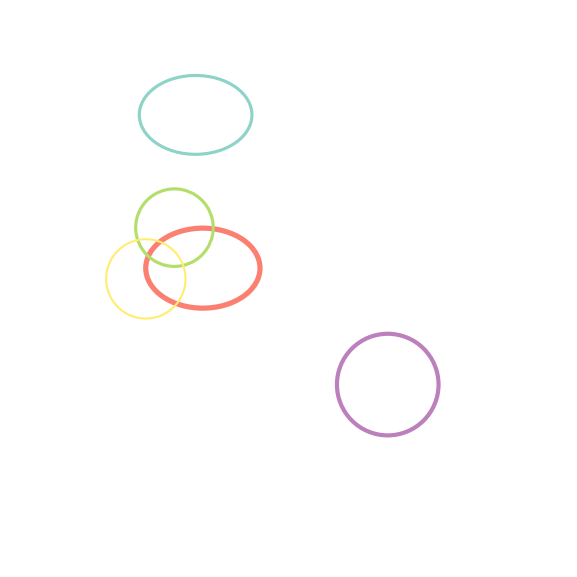[{"shape": "oval", "thickness": 1.5, "radius": 0.49, "center": [0.339, 0.8]}, {"shape": "oval", "thickness": 2.5, "radius": 0.49, "center": [0.351, 0.535]}, {"shape": "circle", "thickness": 1.5, "radius": 0.34, "center": [0.302, 0.605]}, {"shape": "circle", "thickness": 2, "radius": 0.44, "center": [0.671, 0.333]}, {"shape": "circle", "thickness": 1, "radius": 0.34, "center": [0.252, 0.516]}]